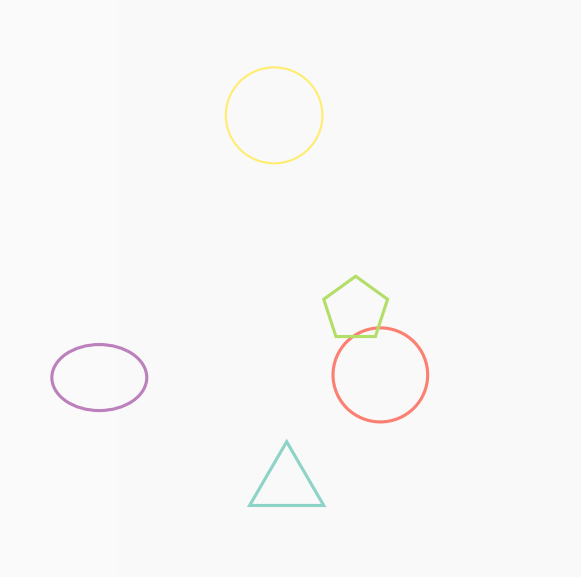[{"shape": "triangle", "thickness": 1.5, "radius": 0.37, "center": [0.493, 0.161]}, {"shape": "circle", "thickness": 1.5, "radius": 0.41, "center": [0.654, 0.35]}, {"shape": "pentagon", "thickness": 1.5, "radius": 0.29, "center": [0.612, 0.463]}, {"shape": "oval", "thickness": 1.5, "radius": 0.41, "center": [0.171, 0.345]}, {"shape": "circle", "thickness": 1, "radius": 0.42, "center": [0.472, 0.799]}]